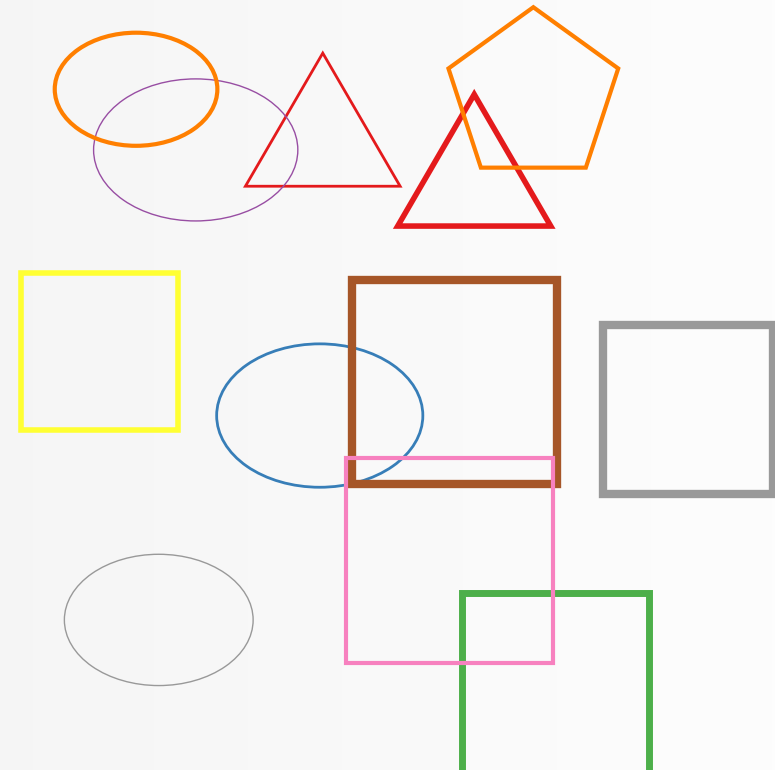[{"shape": "triangle", "thickness": 2, "radius": 0.57, "center": [0.612, 0.763]}, {"shape": "triangle", "thickness": 1, "radius": 0.58, "center": [0.416, 0.816]}, {"shape": "oval", "thickness": 1, "radius": 0.67, "center": [0.413, 0.46]}, {"shape": "square", "thickness": 2.5, "radius": 0.6, "center": [0.717, 0.109]}, {"shape": "oval", "thickness": 0.5, "radius": 0.66, "center": [0.253, 0.805]}, {"shape": "oval", "thickness": 1.5, "radius": 0.52, "center": [0.176, 0.884]}, {"shape": "pentagon", "thickness": 1.5, "radius": 0.58, "center": [0.688, 0.875]}, {"shape": "square", "thickness": 2, "radius": 0.51, "center": [0.128, 0.543]}, {"shape": "square", "thickness": 3, "radius": 0.66, "center": [0.587, 0.504]}, {"shape": "square", "thickness": 1.5, "radius": 0.67, "center": [0.581, 0.272]}, {"shape": "square", "thickness": 3, "radius": 0.55, "center": [0.888, 0.468]}, {"shape": "oval", "thickness": 0.5, "radius": 0.61, "center": [0.205, 0.195]}]